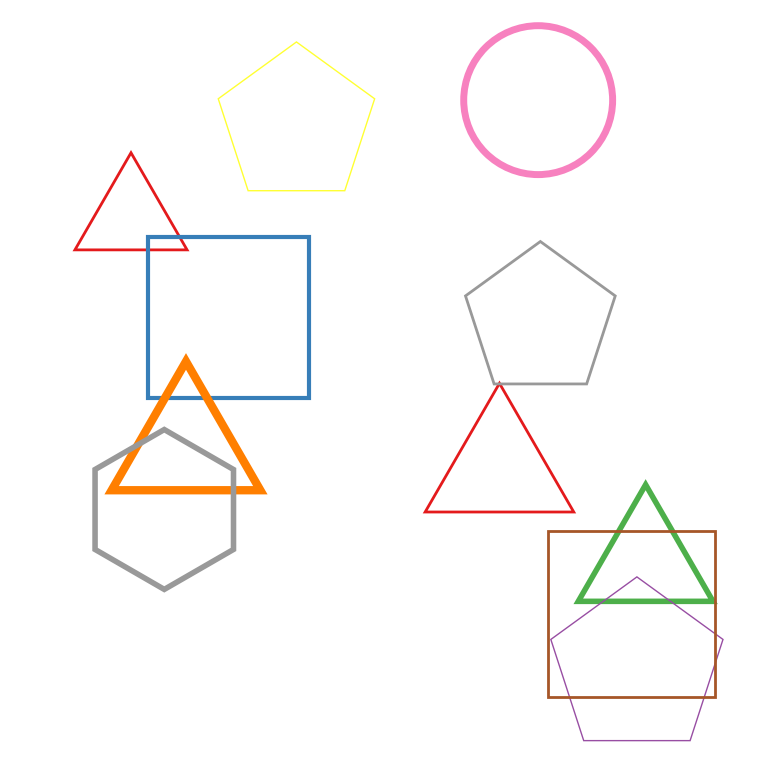[{"shape": "triangle", "thickness": 1, "radius": 0.56, "center": [0.649, 0.391]}, {"shape": "triangle", "thickness": 1, "radius": 0.42, "center": [0.17, 0.718]}, {"shape": "square", "thickness": 1.5, "radius": 0.52, "center": [0.297, 0.588]}, {"shape": "triangle", "thickness": 2, "radius": 0.5, "center": [0.838, 0.27]}, {"shape": "pentagon", "thickness": 0.5, "radius": 0.59, "center": [0.827, 0.133]}, {"shape": "triangle", "thickness": 3, "radius": 0.56, "center": [0.242, 0.419]}, {"shape": "pentagon", "thickness": 0.5, "radius": 0.53, "center": [0.385, 0.839]}, {"shape": "square", "thickness": 1, "radius": 0.54, "center": [0.82, 0.203]}, {"shape": "circle", "thickness": 2.5, "radius": 0.48, "center": [0.699, 0.87]}, {"shape": "hexagon", "thickness": 2, "radius": 0.52, "center": [0.213, 0.338]}, {"shape": "pentagon", "thickness": 1, "radius": 0.51, "center": [0.702, 0.584]}]